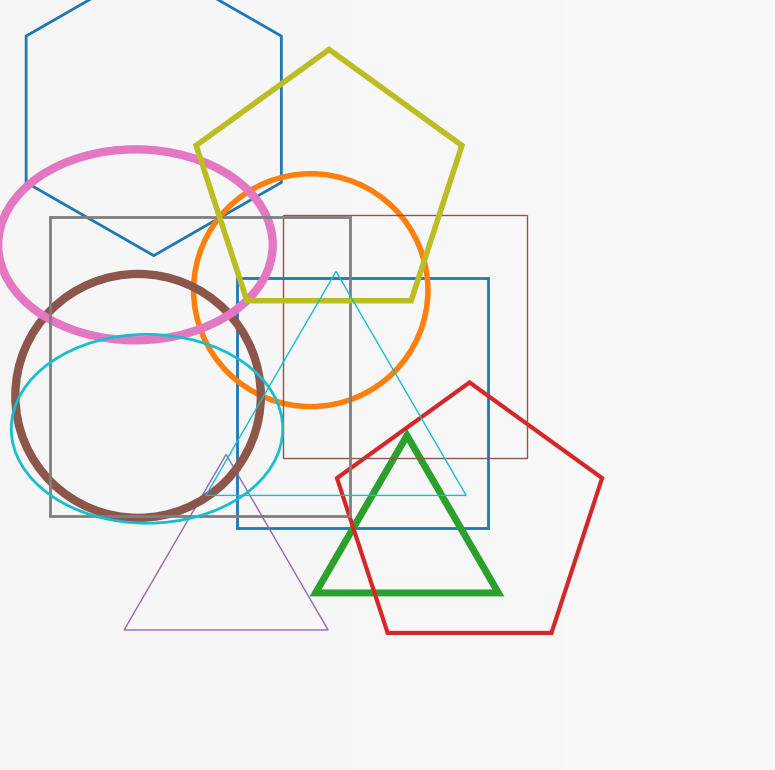[{"shape": "hexagon", "thickness": 1, "radius": 0.95, "center": [0.198, 0.858]}, {"shape": "square", "thickness": 1, "radius": 0.81, "center": [0.467, 0.477]}, {"shape": "circle", "thickness": 2, "radius": 0.76, "center": [0.401, 0.623]}, {"shape": "triangle", "thickness": 2.5, "radius": 0.68, "center": [0.525, 0.298]}, {"shape": "pentagon", "thickness": 1.5, "radius": 0.9, "center": [0.606, 0.324]}, {"shape": "triangle", "thickness": 0.5, "radius": 0.76, "center": [0.292, 0.258]}, {"shape": "circle", "thickness": 3, "radius": 0.79, "center": [0.178, 0.486]}, {"shape": "square", "thickness": 0.5, "radius": 0.79, "center": [0.522, 0.563]}, {"shape": "oval", "thickness": 3, "radius": 0.89, "center": [0.175, 0.682]}, {"shape": "square", "thickness": 1, "radius": 0.97, "center": [0.258, 0.524]}, {"shape": "pentagon", "thickness": 2, "radius": 0.9, "center": [0.425, 0.755]}, {"shape": "triangle", "thickness": 0.5, "radius": 0.97, "center": [0.434, 0.454]}, {"shape": "oval", "thickness": 1, "radius": 0.88, "center": [0.19, 0.443]}]